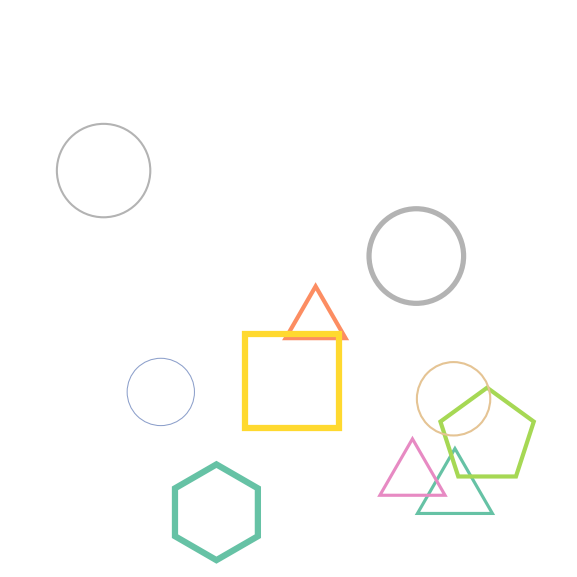[{"shape": "hexagon", "thickness": 3, "radius": 0.41, "center": [0.375, 0.112]}, {"shape": "triangle", "thickness": 1.5, "radius": 0.37, "center": [0.788, 0.148]}, {"shape": "triangle", "thickness": 2, "radius": 0.3, "center": [0.547, 0.443]}, {"shape": "circle", "thickness": 0.5, "radius": 0.29, "center": [0.278, 0.32]}, {"shape": "triangle", "thickness": 1.5, "radius": 0.33, "center": [0.714, 0.174]}, {"shape": "pentagon", "thickness": 2, "radius": 0.43, "center": [0.843, 0.243]}, {"shape": "square", "thickness": 3, "radius": 0.41, "center": [0.506, 0.339]}, {"shape": "circle", "thickness": 1, "radius": 0.32, "center": [0.785, 0.309]}, {"shape": "circle", "thickness": 2.5, "radius": 0.41, "center": [0.721, 0.556]}, {"shape": "circle", "thickness": 1, "radius": 0.4, "center": [0.179, 0.704]}]